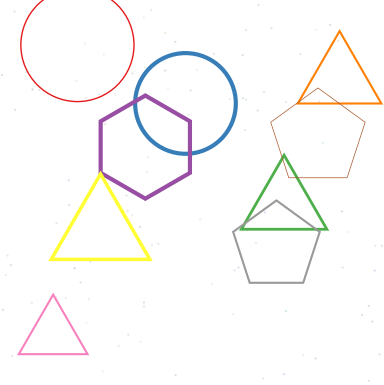[{"shape": "circle", "thickness": 1, "radius": 0.73, "center": [0.201, 0.883]}, {"shape": "circle", "thickness": 3, "radius": 0.65, "center": [0.482, 0.731]}, {"shape": "triangle", "thickness": 2, "radius": 0.64, "center": [0.738, 0.469]}, {"shape": "hexagon", "thickness": 3, "radius": 0.67, "center": [0.377, 0.618]}, {"shape": "triangle", "thickness": 1.5, "radius": 0.63, "center": [0.882, 0.794]}, {"shape": "triangle", "thickness": 2.5, "radius": 0.74, "center": [0.261, 0.4]}, {"shape": "pentagon", "thickness": 0.5, "radius": 0.64, "center": [0.826, 0.643]}, {"shape": "triangle", "thickness": 1.5, "radius": 0.52, "center": [0.138, 0.132]}, {"shape": "pentagon", "thickness": 1.5, "radius": 0.59, "center": [0.718, 0.361]}]